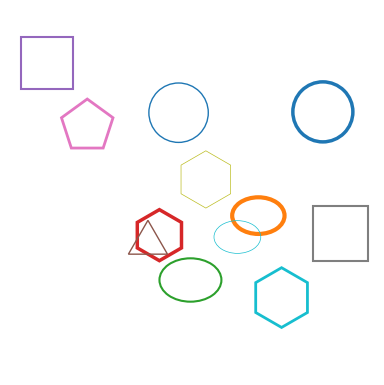[{"shape": "circle", "thickness": 1, "radius": 0.39, "center": [0.464, 0.707]}, {"shape": "circle", "thickness": 2.5, "radius": 0.39, "center": [0.839, 0.709]}, {"shape": "oval", "thickness": 3, "radius": 0.34, "center": [0.671, 0.44]}, {"shape": "oval", "thickness": 1.5, "radius": 0.4, "center": [0.495, 0.273]}, {"shape": "hexagon", "thickness": 2.5, "radius": 0.33, "center": [0.414, 0.389]}, {"shape": "square", "thickness": 1.5, "radius": 0.34, "center": [0.121, 0.835]}, {"shape": "triangle", "thickness": 1, "radius": 0.29, "center": [0.384, 0.369]}, {"shape": "pentagon", "thickness": 2, "radius": 0.35, "center": [0.227, 0.672]}, {"shape": "square", "thickness": 1.5, "radius": 0.36, "center": [0.885, 0.394]}, {"shape": "hexagon", "thickness": 0.5, "radius": 0.37, "center": [0.535, 0.534]}, {"shape": "hexagon", "thickness": 2, "radius": 0.39, "center": [0.731, 0.227]}, {"shape": "oval", "thickness": 0.5, "radius": 0.3, "center": [0.617, 0.384]}]